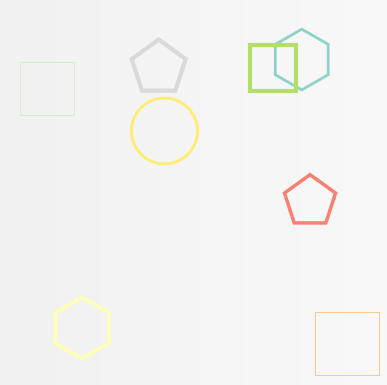[{"shape": "hexagon", "thickness": 2, "radius": 0.39, "center": [0.779, 0.845]}, {"shape": "hexagon", "thickness": 2.5, "radius": 0.4, "center": [0.212, 0.148]}, {"shape": "pentagon", "thickness": 2.5, "radius": 0.35, "center": [0.8, 0.477]}, {"shape": "square", "thickness": 0.5, "radius": 0.41, "center": [0.896, 0.109]}, {"shape": "square", "thickness": 3, "radius": 0.3, "center": [0.705, 0.823]}, {"shape": "pentagon", "thickness": 3, "radius": 0.37, "center": [0.409, 0.824]}, {"shape": "square", "thickness": 0.5, "radius": 0.35, "center": [0.121, 0.769]}, {"shape": "circle", "thickness": 2, "radius": 0.43, "center": [0.424, 0.66]}]